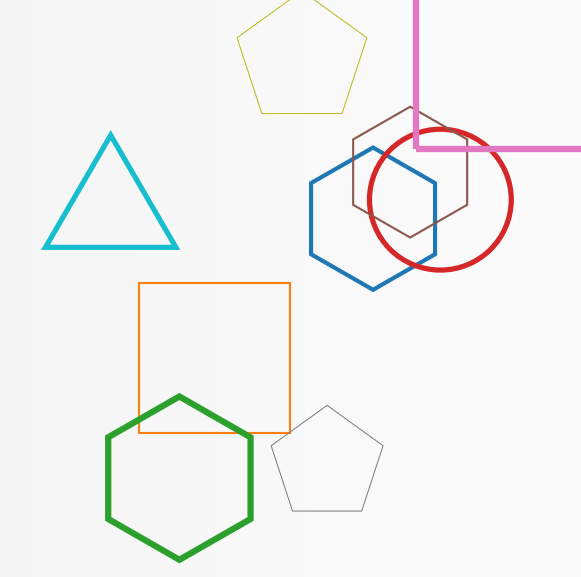[{"shape": "hexagon", "thickness": 2, "radius": 0.62, "center": [0.642, 0.62]}, {"shape": "square", "thickness": 1, "radius": 0.65, "center": [0.369, 0.38]}, {"shape": "hexagon", "thickness": 3, "radius": 0.71, "center": [0.309, 0.171]}, {"shape": "circle", "thickness": 2.5, "radius": 0.61, "center": [0.758, 0.653]}, {"shape": "hexagon", "thickness": 1, "radius": 0.57, "center": [0.706, 0.701]}, {"shape": "square", "thickness": 3, "radius": 0.73, "center": [0.862, 0.886]}, {"shape": "pentagon", "thickness": 0.5, "radius": 0.51, "center": [0.563, 0.196]}, {"shape": "pentagon", "thickness": 0.5, "radius": 0.59, "center": [0.519, 0.897]}, {"shape": "triangle", "thickness": 2.5, "radius": 0.65, "center": [0.19, 0.636]}]